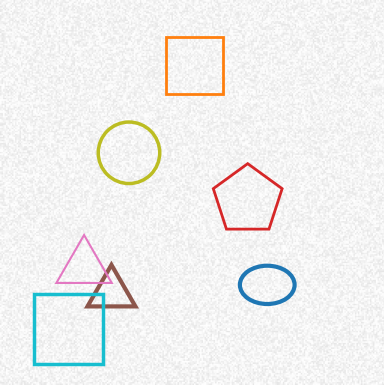[{"shape": "oval", "thickness": 3, "radius": 0.36, "center": [0.694, 0.26]}, {"shape": "square", "thickness": 2, "radius": 0.37, "center": [0.506, 0.829]}, {"shape": "pentagon", "thickness": 2, "radius": 0.47, "center": [0.643, 0.481]}, {"shape": "triangle", "thickness": 3, "radius": 0.36, "center": [0.289, 0.24]}, {"shape": "triangle", "thickness": 1.5, "radius": 0.41, "center": [0.218, 0.307]}, {"shape": "circle", "thickness": 2.5, "radius": 0.4, "center": [0.335, 0.603]}, {"shape": "square", "thickness": 2.5, "radius": 0.45, "center": [0.178, 0.145]}]